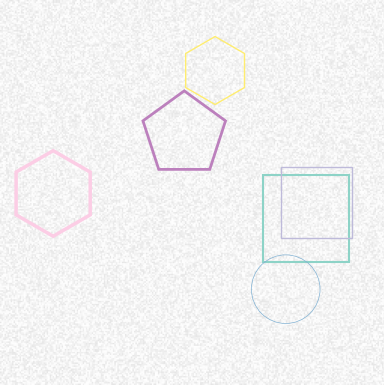[{"shape": "square", "thickness": 1.5, "radius": 0.56, "center": [0.795, 0.432]}, {"shape": "square", "thickness": 1, "radius": 0.46, "center": [0.822, 0.474]}, {"shape": "circle", "thickness": 0.5, "radius": 0.45, "center": [0.742, 0.249]}, {"shape": "hexagon", "thickness": 2.5, "radius": 0.56, "center": [0.138, 0.498]}, {"shape": "pentagon", "thickness": 2, "radius": 0.56, "center": [0.479, 0.651]}, {"shape": "hexagon", "thickness": 1, "radius": 0.44, "center": [0.559, 0.817]}]